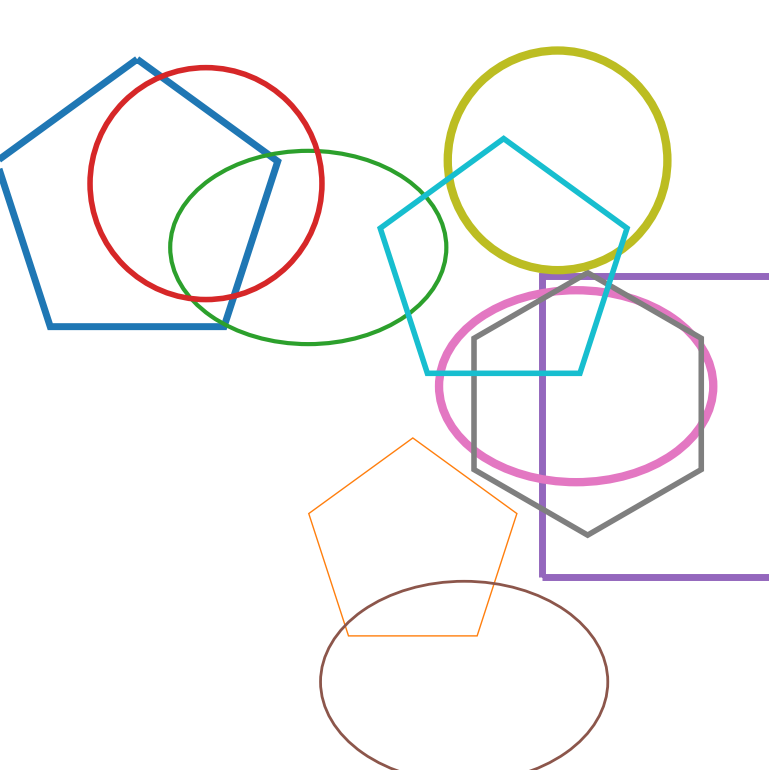[{"shape": "pentagon", "thickness": 2.5, "radius": 0.96, "center": [0.178, 0.731]}, {"shape": "pentagon", "thickness": 0.5, "radius": 0.71, "center": [0.536, 0.289]}, {"shape": "oval", "thickness": 1.5, "radius": 0.9, "center": [0.4, 0.679]}, {"shape": "circle", "thickness": 2, "radius": 0.75, "center": [0.268, 0.762]}, {"shape": "square", "thickness": 2.5, "radius": 0.98, "center": [0.899, 0.446]}, {"shape": "oval", "thickness": 1, "radius": 0.93, "center": [0.603, 0.115]}, {"shape": "oval", "thickness": 3, "radius": 0.89, "center": [0.748, 0.498]}, {"shape": "hexagon", "thickness": 2, "radius": 0.85, "center": [0.763, 0.475]}, {"shape": "circle", "thickness": 3, "radius": 0.71, "center": [0.724, 0.792]}, {"shape": "pentagon", "thickness": 2, "radius": 0.84, "center": [0.654, 0.652]}]